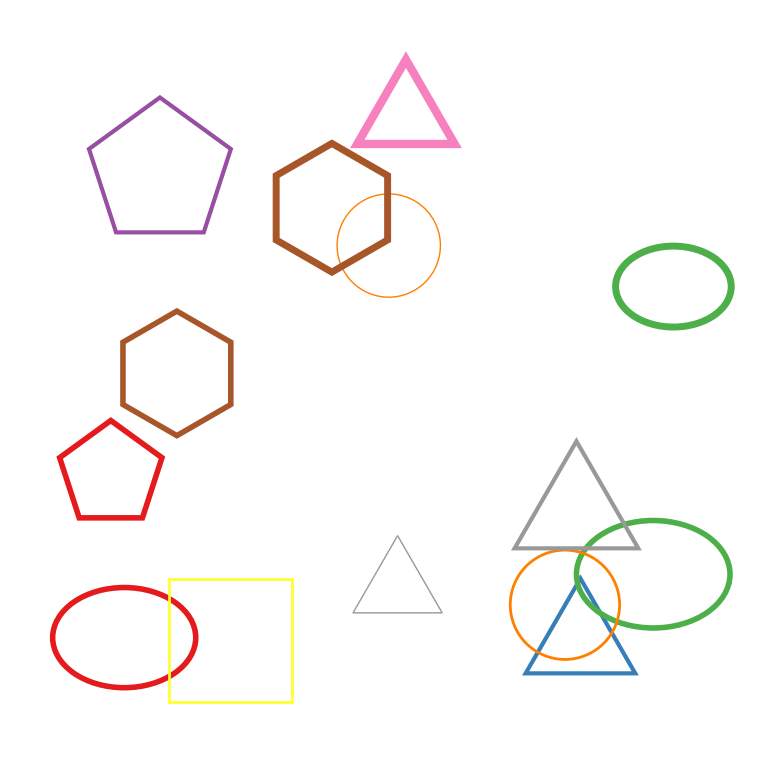[{"shape": "oval", "thickness": 2, "radius": 0.46, "center": [0.161, 0.172]}, {"shape": "pentagon", "thickness": 2, "radius": 0.35, "center": [0.144, 0.384]}, {"shape": "triangle", "thickness": 1.5, "radius": 0.41, "center": [0.754, 0.167]}, {"shape": "oval", "thickness": 2.5, "radius": 0.38, "center": [0.875, 0.628]}, {"shape": "oval", "thickness": 2, "radius": 0.5, "center": [0.848, 0.254]}, {"shape": "pentagon", "thickness": 1.5, "radius": 0.48, "center": [0.208, 0.777]}, {"shape": "circle", "thickness": 1, "radius": 0.36, "center": [0.734, 0.215]}, {"shape": "circle", "thickness": 0.5, "radius": 0.34, "center": [0.505, 0.681]}, {"shape": "square", "thickness": 1, "radius": 0.4, "center": [0.299, 0.169]}, {"shape": "hexagon", "thickness": 2, "radius": 0.4, "center": [0.23, 0.515]}, {"shape": "hexagon", "thickness": 2.5, "radius": 0.42, "center": [0.431, 0.73]}, {"shape": "triangle", "thickness": 3, "radius": 0.37, "center": [0.527, 0.85]}, {"shape": "triangle", "thickness": 0.5, "radius": 0.33, "center": [0.516, 0.238]}, {"shape": "triangle", "thickness": 1.5, "radius": 0.46, "center": [0.749, 0.334]}]